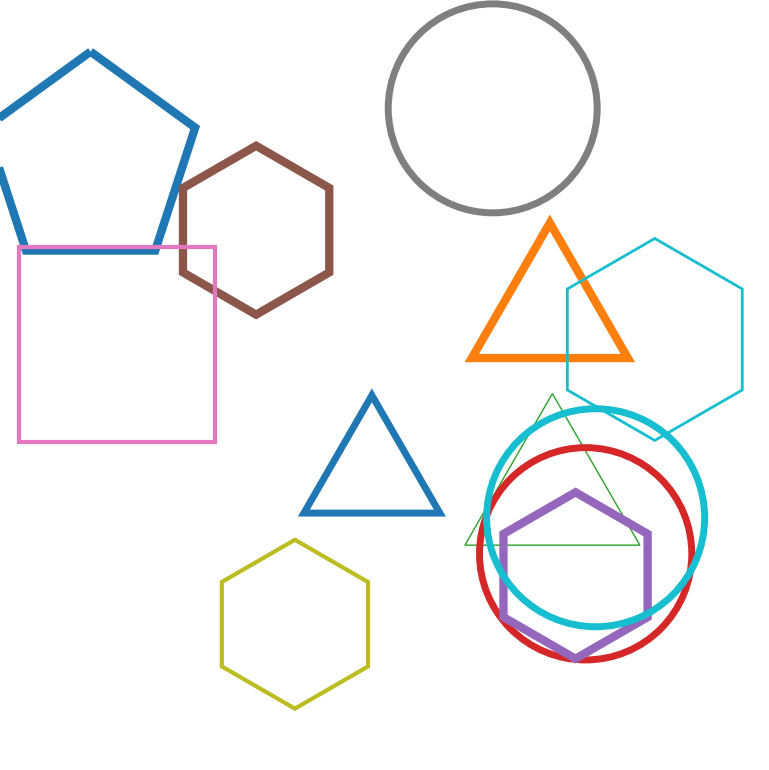[{"shape": "triangle", "thickness": 2.5, "radius": 0.51, "center": [0.483, 0.385]}, {"shape": "pentagon", "thickness": 3, "radius": 0.71, "center": [0.118, 0.79]}, {"shape": "triangle", "thickness": 3, "radius": 0.59, "center": [0.714, 0.593]}, {"shape": "triangle", "thickness": 0.5, "radius": 0.66, "center": [0.717, 0.358]}, {"shape": "circle", "thickness": 2.5, "radius": 0.69, "center": [0.761, 0.281]}, {"shape": "hexagon", "thickness": 3, "radius": 0.54, "center": [0.747, 0.253]}, {"shape": "hexagon", "thickness": 3, "radius": 0.55, "center": [0.333, 0.701]}, {"shape": "square", "thickness": 1.5, "radius": 0.64, "center": [0.152, 0.553]}, {"shape": "circle", "thickness": 2.5, "radius": 0.68, "center": [0.64, 0.859]}, {"shape": "hexagon", "thickness": 1.5, "radius": 0.55, "center": [0.383, 0.189]}, {"shape": "circle", "thickness": 2.5, "radius": 0.71, "center": [0.774, 0.328]}, {"shape": "hexagon", "thickness": 1, "radius": 0.66, "center": [0.85, 0.559]}]